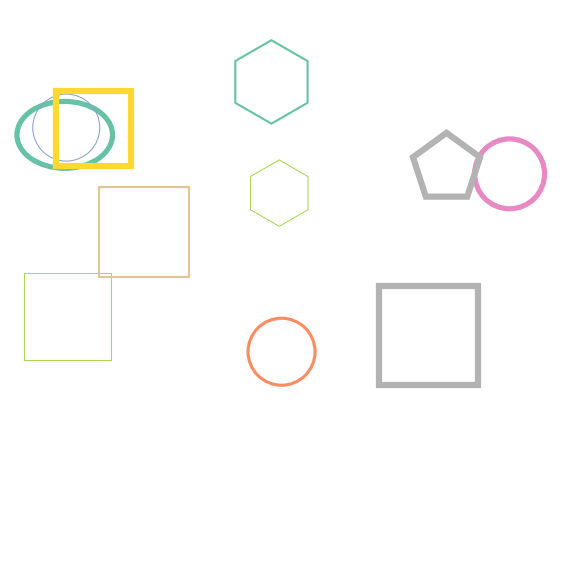[{"shape": "oval", "thickness": 2.5, "radius": 0.41, "center": [0.112, 0.766]}, {"shape": "hexagon", "thickness": 1, "radius": 0.36, "center": [0.47, 0.857]}, {"shape": "circle", "thickness": 1.5, "radius": 0.29, "center": [0.488, 0.39]}, {"shape": "circle", "thickness": 0.5, "radius": 0.29, "center": [0.115, 0.778]}, {"shape": "circle", "thickness": 2.5, "radius": 0.3, "center": [0.882, 0.698]}, {"shape": "square", "thickness": 0.5, "radius": 0.37, "center": [0.117, 0.451]}, {"shape": "hexagon", "thickness": 0.5, "radius": 0.29, "center": [0.484, 0.665]}, {"shape": "square", "thickness": 3, "radius": 0.32, "center": [0.162, 0.776]}, {"shape": "square", "thickness": 1, "radius": 0.39, "center": [0.249, 0.598]}, {"shape": "pentagon", "thickness": 3, "radius": 0.31, "center": [0.773, 0.708]}, {"shape": "square", "thickness": 3, "radius": 0.43, "center": [0.741, 0.419]}]